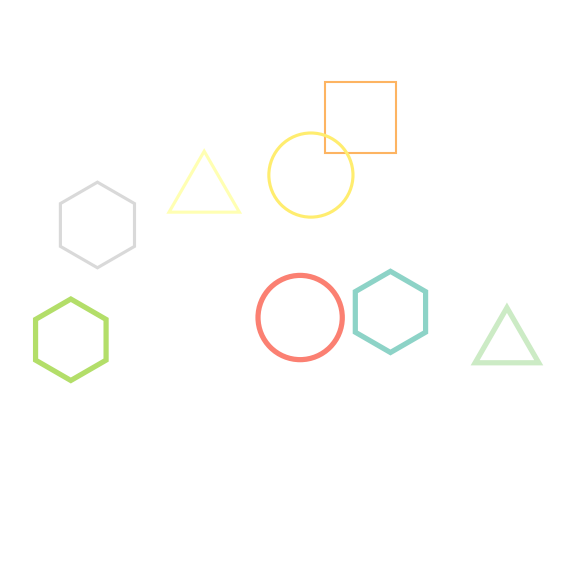[{"shape": "hexagon", "thickness": 2.5, "radius": 0.35, "center": [0.676, 0.459]}, {"shape": "triangle", "thickness": 1.5, "radius": 0.35, "center": [0.354, 0.667]}, {"shape": "circle", "thickness": 2.5, "radius": 0.36, "center": [0.52, 0.449]}, {"shape": "square", "thickness": 1, "radius": 0.31, "center": [0.624, 0.796]}, {"shape": "hexagon", "thickness": 2.5, "radius": 0.35, "center": [0.123, 0.411]}, {"shape": "hexagon", "thickness": 1.5, "radius": 0.37, "center": [0.169, 0.61]}, {"shape": "triangle", "thickness": 2.5, "radius": 0.32, "center": [0.878, 0.403]}, {"shape": "circle", "thickness": 1.5, "radius": 0.36, "center": [0.538, 0.696]}]